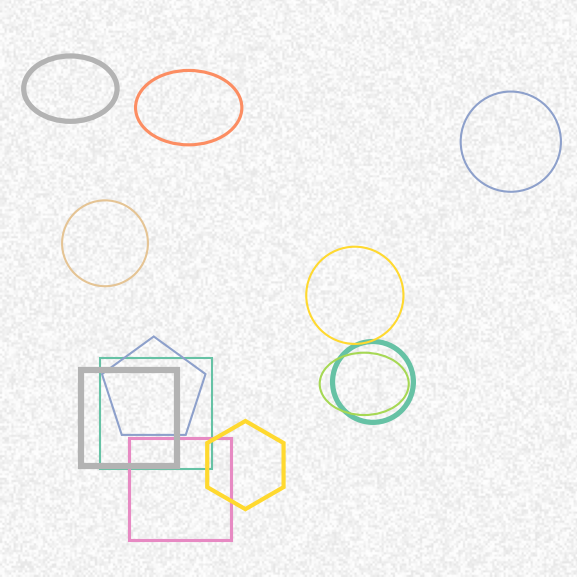[{"shape": "square", "thickness": 1, "radius": 0.48, "center": [0.27, 0.283]}, {"shape": "circle", "thickness": 2.5, "radius": 0.35, "center": [0.646, 0.338]}, {"shape": "oval", "thickness": 1.5, "radius": 0.46, "center": [0.327, 0.813]}, {"shape": "circle", "thickness": 1, "radius": 0.43, "center": [0.885, 0.754]}, {"shape": "pentagon", "thickness": 1, "radius": 0.47, "center": [0.266, 0.322]}, {"shape": "square", "thickness": 1.5, "radius": 0.44, "center": [0.311, 0.152]}, {"shape": "oval", "thickness": 1, "radius": 0.39, "center": [0.631, 0.334]}, {"shape": "hexagon", "thickness": 2, "radius": 0.38, "center": [0.425, 0.194]}, {"shape": "circle", "thickness": 1, "radius": 0.42, "center": [0.614, 0.488]}, {"shape": "circle", "thickness": 1, "radius": 0.37, "center": [0.182, 0.578]}, {"shape": "oval", "thickness": 2.5, "radius": 0.4, "center": [0.122, 0.846]}, {"shape": "square", "thickness": 3, "radius": 0.41, "center": [0.224, 0.275]}]